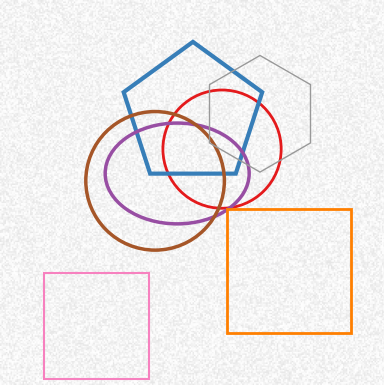[{"shape": "circle", "thickness": 2, "radius": 0.77, "center": [0.577, 0.613]}, {"shape": "pentagon", "thickness": 3, "radius": 0.95, "center": [0.501, 0.702]}, {"shape": "oval", "thickness": 2.5, "radius": 0.94, "center": [0.46, 0.549]}, {"shape": "square", "thickness": 2, "radius": 0.8, "center": [0.751, 0.296]}, {"shape": "circle", "thickness": 2.5, "radius": 0.9, "center": [0.403, 0.53]}, {"shape": "square", "thickness": 1.5, "radius": 0.68, "center": [0.251, 0.154]}, {"shape": "hexagon", "thickness": 1, "radius": 0.76, "center": [0.675, 0.705]}]